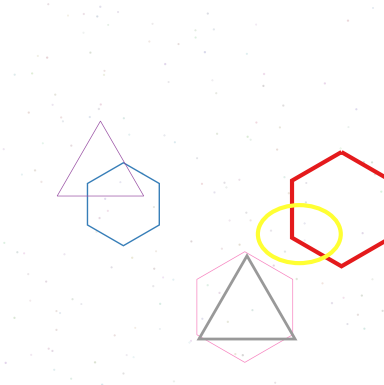[{"shape": "hexagon", "thickness": 3, "radius": 0.74, "center": [0.887, 0.457]}, {"shape": "hexagon", "thickness": 1, "radius": 0.54, "center": [0.32, 0.47]}, {"shape": "triangle", "thickness": 0.5, "radius": 0.65, "center": [0.261, 0.556]}, {"shape": "oval", "thickness": 3, "radius": 0.54, "center": [0.777, 0.392]}, {"shape": "hexagon", "thickness": 0.5, "radius": 0.72, "center": [0.636, 0.202]}, {"shape": "triangle", "thickness": 2, "radius": 0.72, "center": [0.642, 0.191]}]